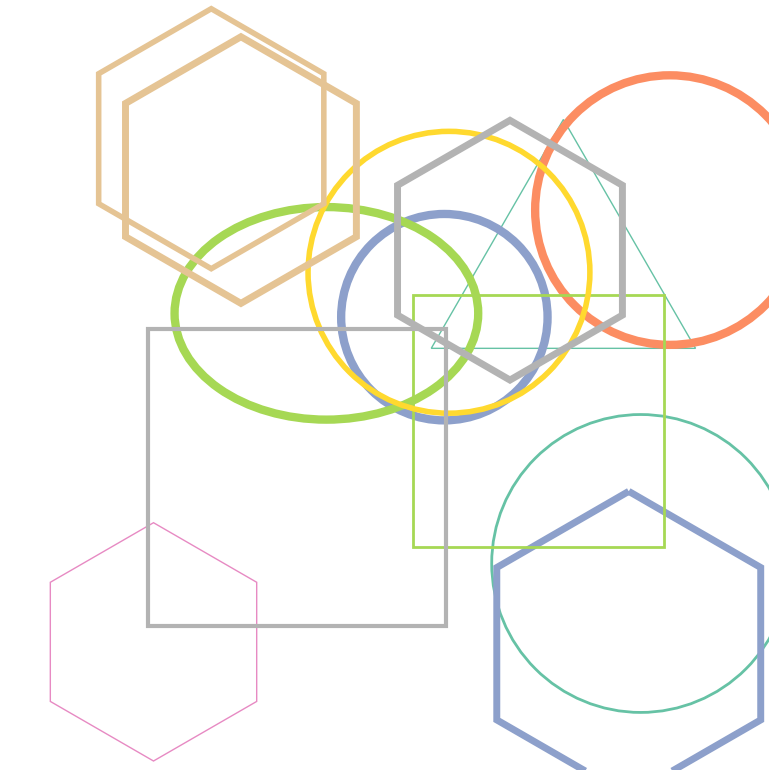[{"shape": "circle", "thickness": 1, "radius": 0.97, "center": [0.832, 0.268]}, {"shape": "triangle", "thickness": 0.5, "radius": 0.99, "center": [0.732, 0.647]}, {"shape": "circle", "thickness": 3, "radius": 0.88, "center": [0.87, 0.727]}, {"shape": "circle", "thickness": 3, "radius": 0.67, "center": [0.577, 0.588]}, {"shape": "hexagon", "thickness": 2.5, "radius": 0.99, "center": [0.817, 0.164]}, {"shape": "hexagon", "thickness": 0.5, "radius": 0.77, "center": [0.199, 0.166]}, {"shape": "square", "thickness": 1, "radius": 0.82, "center": [0.699, 0.453]}, {"shape": "oval", "thickness": 3, "radius": 0.99, "center": [0.424, 0.593]}, {"shape": "circle", "thickness": 2, "radius": 0.92, "center": [0.583, 0.646]}, {"shape": "hexagon", "thickness": 2.5, "radius": 0.87, "center": [0.313, 0.779]}, {"shape": "hexagon", "thickness": 2, "radius": 0.84, "center": [0.274, 0.82]}, {"shape": "hexagon", "thickness": 2.5, "radius": 0.84, "center": [0.662, 0.675]}, {"shape": "square", "thickness": 1.5, "radius": 0.97, "center": [0.386, 0.38]}]